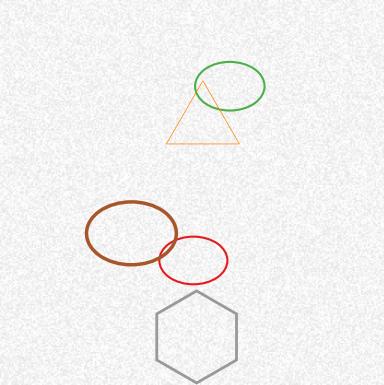[{"shape": "oval", "thickness": 1.5, "radius": 0.44, "center": [0.502, 0.323]}, {"shape": "oval", "thickness": 1.5, "radius": 0.45, "center": [0.597, 0.776]}, {"shape": "triangle", "thickness": 0.5, "radius": 0.55, "center": [0.527, 0.681]}, {"shape": "oval", "thickness": 2.5, "radius": 0.58, "center": [0.341, 0.394]}, {"shape": "hexagon", "thickness": 2, "radius": 0.6, "center": [0.511, 0.125]}]